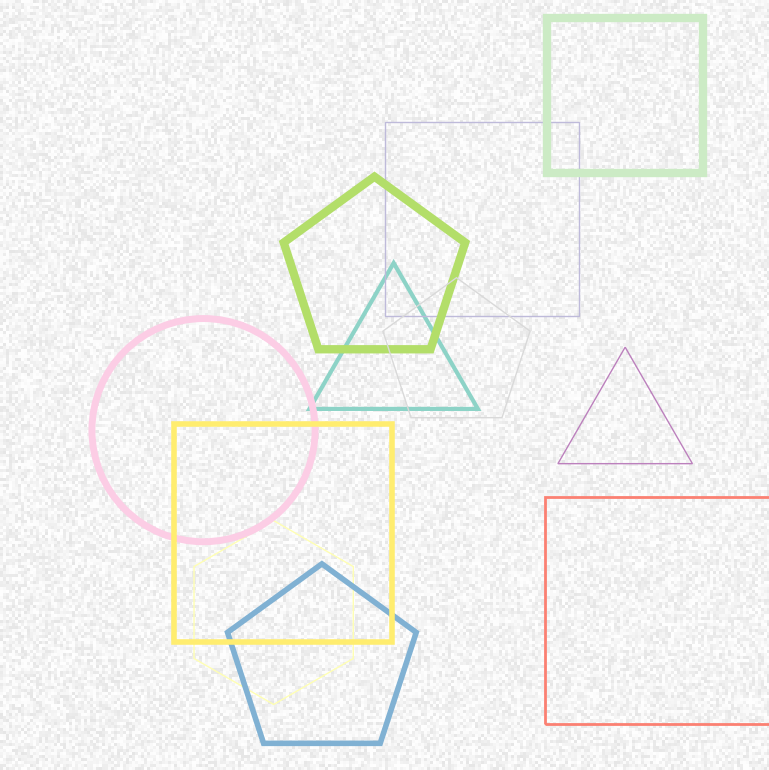[{"shape": "triangle", "thickness": 1.5, "radius": 0.63, "center": [0.511, 0.532]}, {"shape": "hexagon", "thickness": 0.5, "radius": 0.6, "center": [0.355, 0.205]}, {"shape": "square", "thickness": 0.5, "radius": 0.63, "center": [0.626, 0.716]}, {"shape": "square", "thickness": 1, "radius": 0.74, "center": [0.855, 0.207]}, {"shape": "pentagon", "thickness": 2, "radius": 0.64, "center": [0.418, 0.139]}, {"shape": "pentagon", "thickness": 3, "radius": 0.62, "center": [0.486, 0.647]}, {"shape": "circle", "thickness": 2.5, "radius": 0.72, "center": [0.264, 0.441]}, {"shape": "pentagon", "thickness": 0.5, "radius": 0.5, "center": [0.593, 0.539]}, {"shape": "triangle", "thickness": 0.5, "radius": 0.5, "center": [0.812, 0.448]}, {"shape": "square", "thickness": 3, "radius": 0.5, "center": [0.811, 0.876]}, {"shape": "square", "thickness": 2, "radius": 0.71, "center": [0.367, 0.308]}]